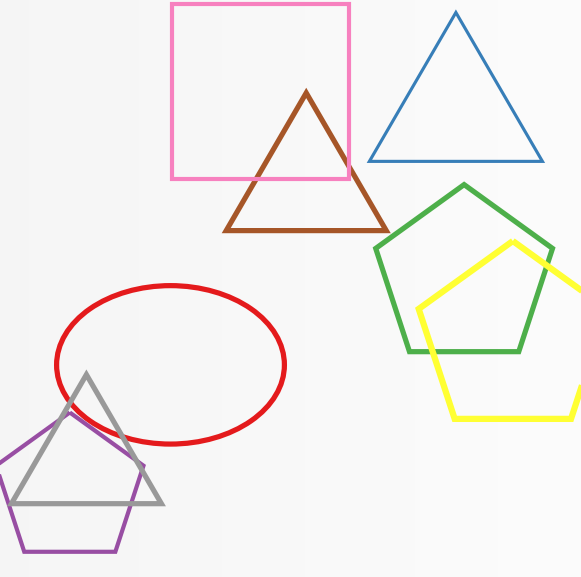[{"shape": "oval", "thickness": 2.5, "radius": 0.98, "center": [0.293, 0.367]}, {"shape": "triangle", "thickness": 1.5, "radius": 0.86, "center": [0.784, 0.806]}, {"shape": "pentagon", "thickness": 2.5, "radius": 0.8, "center": [0.798, 0.52]}, {"shape": "pentagon", "thickness": 2, "radius": 0.67, "center": [0.12, 0.152]}, {"shape": "pentagon", "thickness": 3, "radius": 0.85, "center": [0.882, 0.412]}, {"shape": "triangle", "thickness": 2.5, "radius": 0.79, "center": [0.527, 0.679]}, {"shape": "square", "thickness": 2, "radius": 0.76, "center": [0.448, 0.841]}, {"shape": "triangle", "thickness": 2.5, "radius": 0.74, "center": [0.149, 0.201]}]